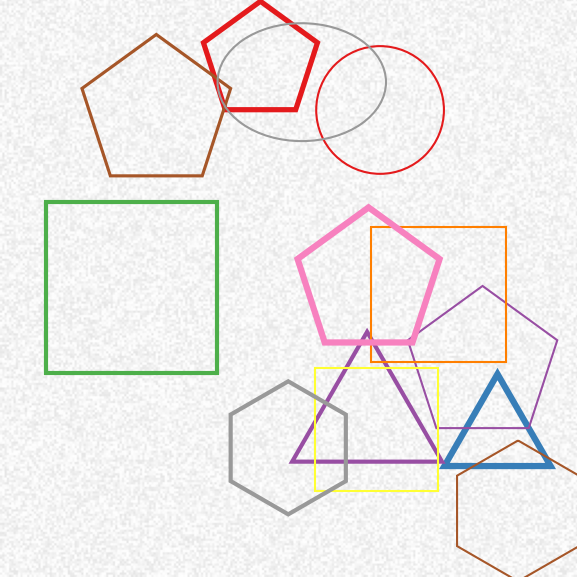[{"shape": "pentagon", "thickness": 2.5, "radius": 0.52, "center": [0.451, 0.893]}, {"shape": "circle", "thickness": 1, "radius": 0.55, "center": [0.658, 0.809]}, {"shape": "triangle", "thickness": 3, "radius": 0.53, "center": [0.861, 0.245]}, {"shape": "square", "thickness": 2, "radius": 0.74, "center": [0.227, 0.501]}, {"shape": "triangle", "thickness": 2, "radius": 0.75, "center": [0.636, 0.275]}, {"shape": "pentagon", "thickness": 1, "radius": 0.68, "center": [0.836, 0.368]}, {"shape": "square", "thickness": 1, "radius": 0.58, "center": [0.76, 0.489]}, {"shape": "square", "thickness": 1, "radius": 0.53, "center": [0.652, 0.256]}, {"shape": "hexagon", "thickness": 1, "radius": 0.61, "center": [0.897, 0.114]}, {"shape": "pentagon", "thickness": 1.5, "radius": 0.68, "center": [0.271, 0.804]}, {"shape": "pentagon", "thickness": 3, "radius": 0.65, "center": [0.638, 0.511]}, {"shape": "oval", "thickness": 1, "radius": 0.73, "center": [0.523, 0.857]}, {"shape": "hexagon", "thickness": 2, "radius": 0.58, "center": [0.499, 0.224]}]